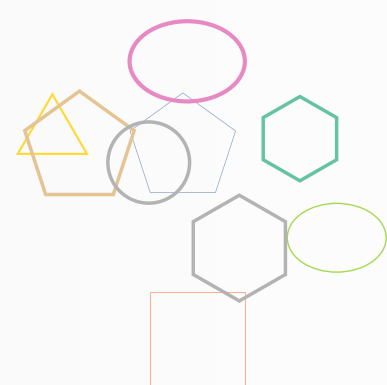[{"shape": "hexagon", "thickness": 2.5, "radius": 0.55, "center": [0.774, 0.64]}, {"shape": "square", "thickness": 0.5, "radius": 0.62, "center": [0.509, 0.117]}, {"shape": "pentagon", "thickness": 0.5, "radius": 0.72, "center": [0.472, 0.615]}, {"shape": "oval", "thickness": 3, "radius": 0.74, "center": [0.483, 0.841]}, {"shape": "oval", "thickness": 1, "radius": 0.64, "center": [0.869, 0.382]}, {"shape": "triangle", "thickness": 1.5, "radius": 0.52, "center": [0.135, 0.652]}, {"shape": "pentagon", "thickness": 2.5, "radius": 0.74, "center": [0.205, 0.615]}, {"shape": "hexagon", "thickness": 2.5, "radius": 0.69, "center": [0.618, 0.356]}, {"shape": "circle", "thickness": 2.5, "radius": 0.53, "center": [0.384, 0.578]}]